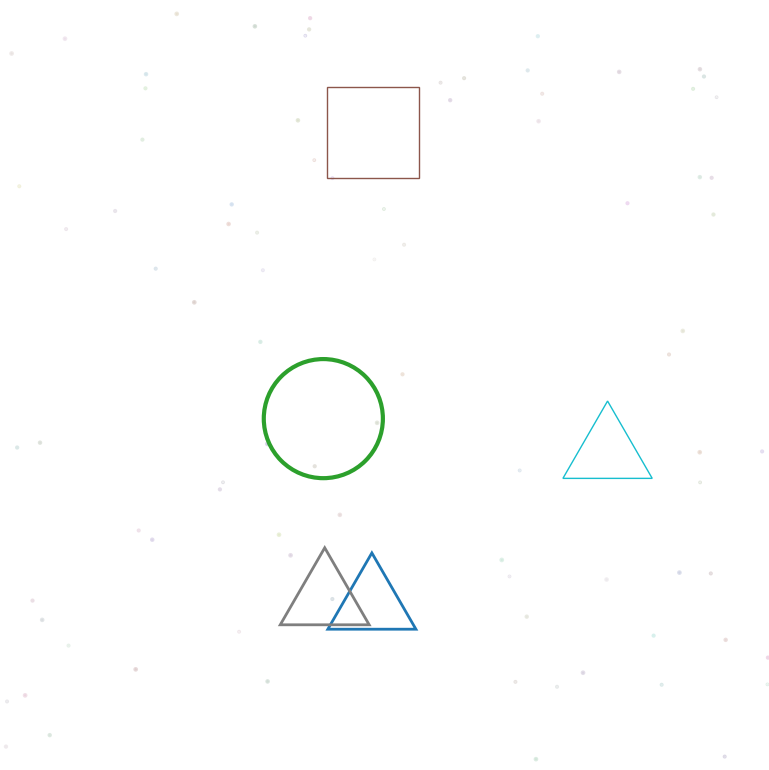[{"shape": "triangle", "thickness": 1, "radius": 0.33, "center": [0.483, 0.216]}, {"shape": "circle", "thickness": 1.5, "radius": 0.39, "center": [0.42, 0.456]}, {"shape": "square", "thickness": 0.5, "radius": 0.3, "center": [0.484, 0.828]}, {"shape": "triangle", "thickness": 1, "radius": 0.33, "center": [0.422, 0.222]}, {"shape": "triangle", "thickness": 0.5, "radius": 0.33, "center": [0.789, 0.412]}]